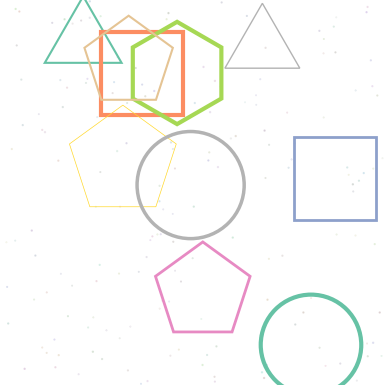[{"shape": "circle", "thickness": 3, "radius": 0.65, "center": [0.808, 0.104]}, {"shape": "triangle", "thickness": 1.5, "radius": 0.58, "center": [0.216, 0.894]}, {"shape": "square", "thickness": 3, "radius": 0.54, "center": [0.369, 0.808]}, {"shape": "square", "thickness": 2, "radius": 0.53, "center": [0.871, 0.536]}, {"shape": "pentagon", "thickness": 2, "radius": 0.65, "center": [0.527, 0.242]}, {"shape": "hexagon", "thickness": 3, "radius": 0.66, "center": [0.46, 0.81]}, {"shape": "pentagon", "thickness": 0.5, "radius": 0.73, "center": [0.319, 0.581]}, {"shape": "pentagon", "thickness": 1.5, "radius": 0.6, "center": [0.334, 0.838]}, {"shape": "circle", "thickness": 2.5, "radius": 0.7, "center": [0.495, 0.519]}, {"shape": "triangle", "thickness": 1, "radius": 0.56, "center": [0.681, 0.879]}]